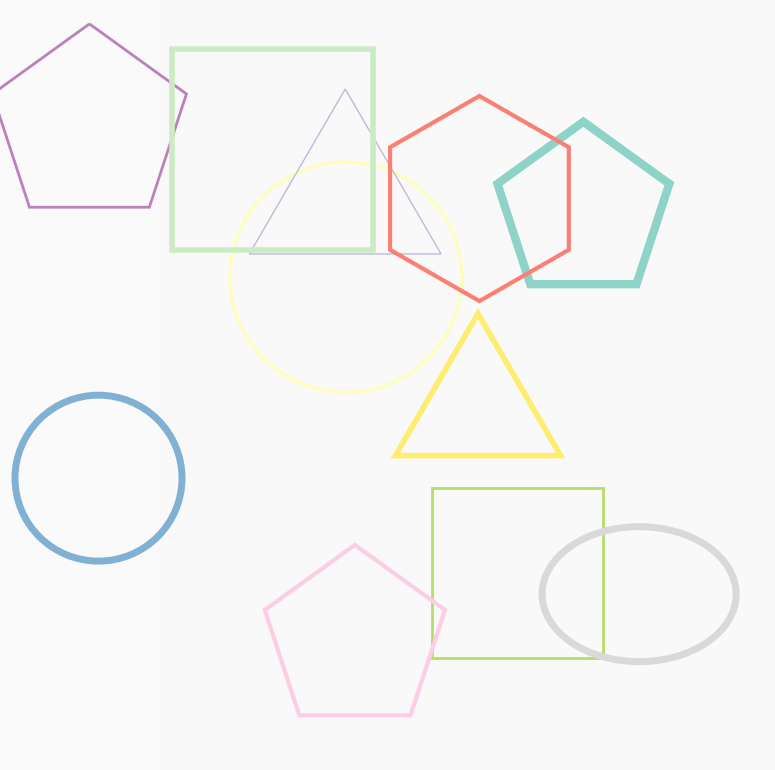[{"shape": "pentagon", "thickness": 3, "radius": 0.58, "center": [0.753, 0.725]}, {"shape": "circle", "thickness": 1, "radius": 0.75, "center": [0.446, 0.64]}, {"shape": "triangle", "thickness": 0.5, "radius": 0.71, "center": [0.445, 0.742]}, {"shape": "hexagon", "thickness": 1.5, "radius": 0.67, "center": [0.619, 0.742]}, {"shape": "circle", "thickness": 2.5, "radius": 0.54, "center": [0.127, 0.379]}, {"shape": "square", "thickness": 1, "radius": 0.55, "center": [0.668, 0.256]}, {"shape": "pentagon", "thickness": 1.5, "radius": 0.61, "center": [0.458, 0.17]}, {"shape": "oval", "thickness": 2.5, "radius": 0.63, "center": [0.825, 0.228]}, {"shape": "pentagon", "thickness": 1, "radius": 0.66, "center": [0.115, 0.837]}, {"shape": "square", "thickness": 2, "radius": 0.65, "center": [0.352, 0.806]}, {"shape": "triangle", "thickness": 2, "radius": 0.61, "center": [0.617, 0.47]}]